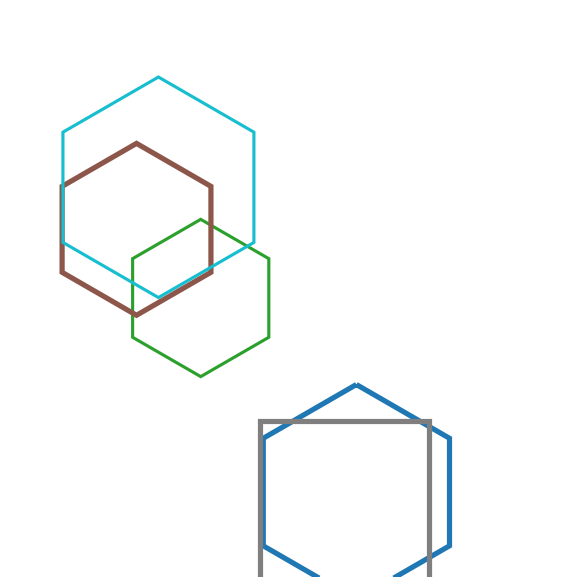[{"shape": "hexagon", "thickness": 2.5, "radius": 0.93, "center": [0.617, 0.147]}, {"shape": "hexagon", "thickness": 1.5, "radius": 0.68, "center": [0.348, 0.483]}, {"shape": "hexagon", "thickness": 2.5, "radius": 0.74, "center": [0.236, 0.602]}, {"shape": "square", "thickness": 2.5, "radius": 0.73, "center": [0.597, 0.124]}, {"shape": "hexagon", "thickness": 1.5, "radius": 0.95, "center": [0.274, 0.675]}]